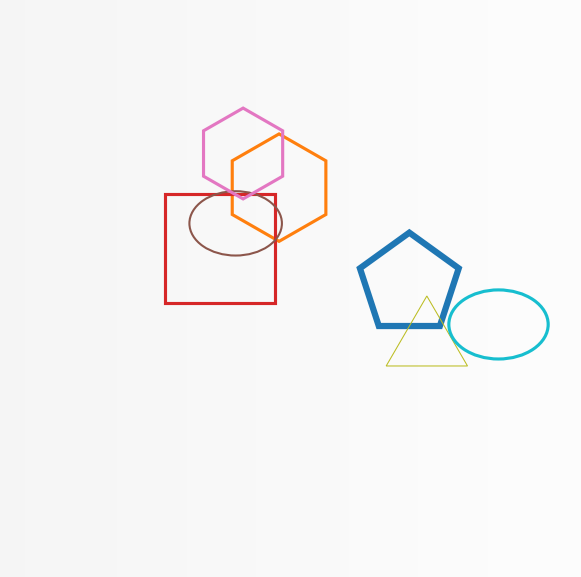[{"shape": "pentagon", "thickness": 3, "radius": 0.45, "center": [0.704, 0.507]}, {"shape": "hexagon", "thickness": 1.5, "radius": 0.47, "center": [0.48, 0.674]}, {"shape": "square", "thickness": 1.5, "radius": 0.47, "center": [0.378, 0.569]}, {"shape": "oval", "thickness": 1, "radius": 0.4, "center": [0.405, 0.612]}, {"shape": "hexagon", "thickness": 1.5, "radius": 0.39, "center": [0.418, 0.733]}, {"shape": "triangle", "thickness": 0.5, "radius": 0.4, "center": [0.734, 0.406]}, {"shape": "oval", "thickness": 1.5, "radius": 0.43, "center": [0.858, 0.437]}]